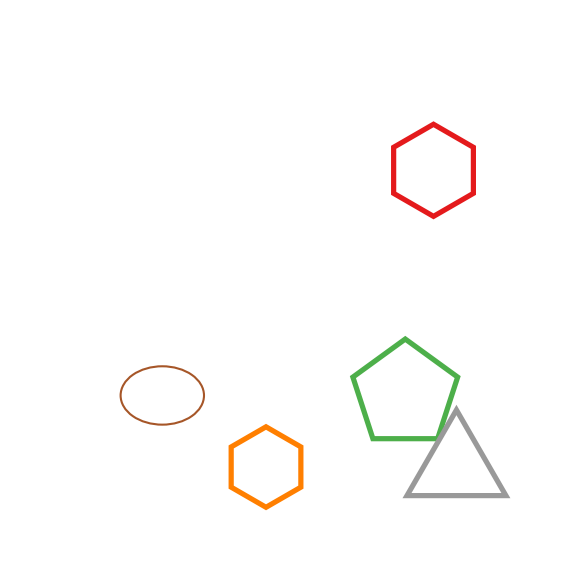[{"shape": "hexagon", "thickness": 2.5, "radius": 0.4, "center": [0.751, 0.704]}, {"shape": "pentagon", "thickness": 2.5, "radius": 0.48, "center": [0.702, 0.317]}, {"shape": "hexagon", "thickness": 2.5, "radius": 0.35, "center": [0.461, 0.19]}, {"shape": "oval", "thickness": 1, "radius": 0.36, "center": [0.281, 0.314]}, {"shape": "triangle", "thickness": 2.5, "radius": 0.49, "center": [0.79, 0.19]}]